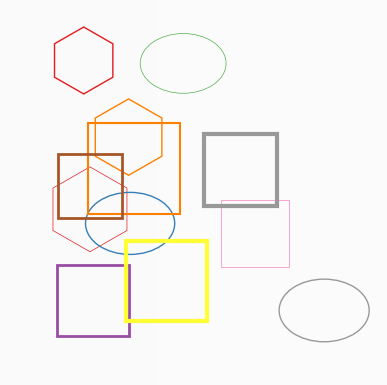[{"shape": "hexagon", "thickness": 1, "radius": 0.43, "center": [0.216, 0.843]}, {"shape": "hexagon", "thickness": 0.5, "radius": 0.55, "center": [0.232, 0.456]}, {"shape": "oval", "thickness": 1, "radius": 0.58, "center": [0.336, 0.42]}, {"shape": "oval", "thickness": 0.5, "radius": 0.55, "center": [0.473, 0.835]}, {"shape": "square", "thickness": 2, "radius": 0.46, "center": [0.241, 0.219]}, {"shape": "hexagon", "thickness": 1, "radius": 0.5, "center": [0.332, 0.644]}, {"shape": "square", "thickness": 1.5, "radius": 0.6, "center": [0.346, 0.563]}, {"shape": "square", "thickness": 3, "radius": 0.52, "center": [0.43, 0.271]}, {"shape": "square", "thickness": 2, "radius": 0.41, "center": [0.232, 0.517]}, {"shape": "square", "thickness": 0.5, "radius": 0.44, "center": [0.657, 0.393]}, {"shape": "square", "thickness": 3, "radius": 0.47, "center": [0.621, 0.558]}, {"shape": "oval", "thickness": 1, "radius": 0.58, "center": [0.837, 0.194]}]